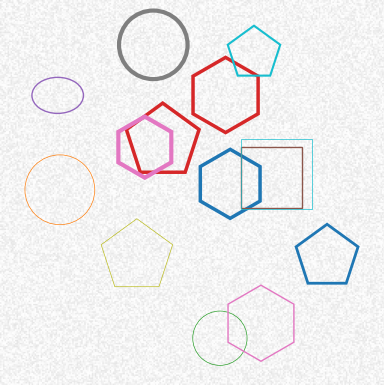[{"shape": "hexagon", "thickness": 2.5, "radius": 0.45, "center": [0.598, 0.523]}, {"shape": "pentagon", "thickness": 2, "radius": 0.42, "center": [0.85, 0.333]}, {"shape": "circle", "thickness": 0.5, "radius": 0.45, "center": [0.155, 0.507]}, {"shape": "circle", "thickness": 0.5, "radius": 0.35, "center": [0.571, 0.122]}, {"shape": "pentagon", "thickness": 2.5, "radius": 0.5, "center": [0.423, 0.633]}, {"shape": "hexagon", "thickness": 2.5, "radius": 0.49, "center": [0.586, 0.753]}, {"shape": "oval", "thickness": 1, "radius": 0.33, "center": [0.15, 0.752]}, {"shape": "square", "thickness": 1, "radius": 0.4, "center": [0.705, 0.539]}, {"shape": "hexagon", "thickness": 1, "radius": 0.49, "center": [0.678, 0.16]}, {"shape": "hexagon", "thickness": 3, "radius": 0.4, "center": [0.376, 0.618]}, {"shape": "circle", "thickness": 3, "radius": 0.45, "center": [0.398, 0.884]}, {"shape": "pentagon", "thickness": 0.5, "radius": 0.49, "center": [0.356, 0.334]}, {"shape": "pentagon", "thickness": 1.5, "radius": 0.36, "center": [0.66, 0.862]}, {"shape": "square", "thickness": 0.5, "radius": 0.46, "center": [0.718, 0.548]}]